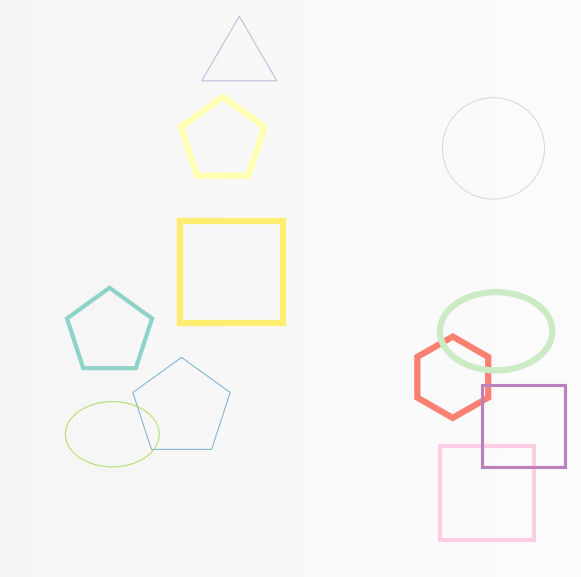[{"shape": "pentagon", "thickness": 2, "radius": 0.38, "center": [0.188, 0.424]}, {"shape": "pentagon", "thickness": 3, "radius": 0.38, "center": [0.383, 0.756]}, {"shape": "triangle", "thickness": 0.5, "radius": 0.37, "center": [0.412, 0.896]}, {"shape": "hexagon", "thickness": 3, "radius": 0.35, "center": [0.779, 0.346]}, {"shape": "pentagon", "thickness": 0.5, "radius": 0.44, "center": [0.312, 0.292]}, {"shape": "oval", "thickness": 0.5, "radius": 0.4, "center": [0.193, 0.247]}, {"shape": "square", "thickness": 2, "radius": 0.41, "center": [0.838, 0.145]}, {"shape": "circle", "thickness": 0.5, "radius": 0.44, "center": [0.849, 0.742]}, {"shape": "square", "thickness": 1.5, "radius": 0.36, "center": [0.9, 0.261]}, {"shape": "oval", "thickness": 3, "radius": 0.48, "center": [0.854, 0.426]}, {"shape": "square", "thickness": 3, "radius": 0.44, "center": [0.399, 0.528]}]